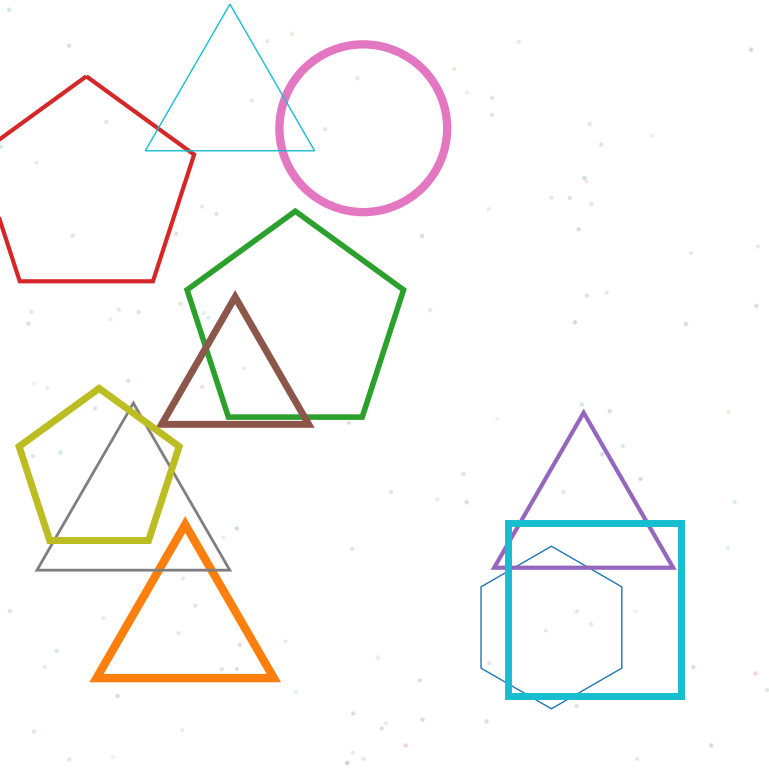[{"shape": "hexagon", "thickness": 0.5, "radius": 0.53, "center": [0.716, 0.185]}, {"shape": "triangle", "thickness": 3, "radius": 0.66, "center": [0.24, 0.186]}, {"shape": "pentagon", "thickness": 2, "radius": 0.74, "center": [0.384, 0.578]}, {"shape": "pentagon", "thickness": 1.5, "radius": 0.74, "center": [0.112, 0.754]}, {"shape": "triangle", "thickness": 1.5, "radius": 0.67, "center": [0.758, 0.33]}, {"shape": "triangle", "thickness": 2.5, "radius": 0.55, "center": [0.305, 0.504]}, {"shape": "circle", "thickness": 3, "radius": 0.54, "center": [0.472, 0.833]}, {"shape": "triangle", "thickness": 1, "radius": 0.72, "center": [0.173, 0.332]}, {"shape": "pentagon", "thickness": 2.5, "radius": 0.55, "center": [0.129, 0.386]}, {"shape": "triangle", "thickness": 0.5, "radius": 0.63, "center": [0.299, 0.868]}, {"shape": "square", "thickness": 2.5, "radius": 0.56, "center": [0.772, 0.208]}]